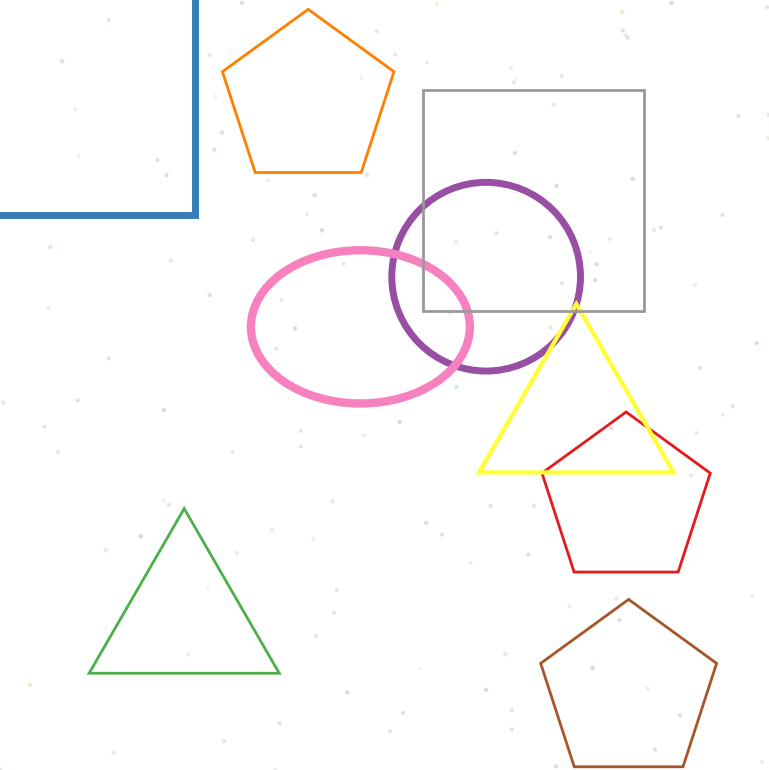[{"shape": "pentagon", "thickness": 1, "radius": 0.57, "center": [0.813, 0.35]}, {"shape": "square", "thickness": 2.5, "radius": 0.71, "center": [0.111, 0.863]}, {"shape": "triangle", "thickness": 1, "radius": 0.71, "center": [0.239, 0.197]}, {"shape": "circle", "thickness": 2.5, "radius": 0.61, "center": [0.631, 0.641]}, {"shape": "pentagon", "thickness": 1, "radius": 0.59, "center": [0.4, 0.871]}, {"shape": "triangle", "thickness": 1.5, "radius": 0.73, "center": [0.748, 0.459]}, {"shape": "pentagon", "thickness": 1, "radius": 0.6, "center": [0.816, 0.101]}, {"shape": "oval", "thickness": 3, "radius": 0.71, "center": [0.468, 0.576]}, {"shape": "square", "thickness": 1, "radius": 0.72, "center": [0.693, 0.74]}]